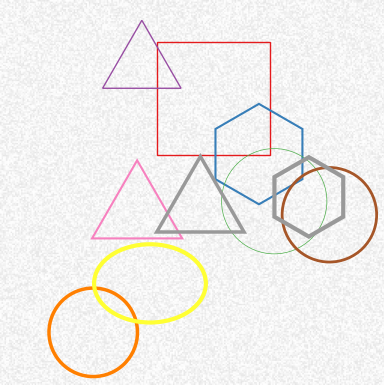[{"shape": "square", "thickness": 1, "radius": 0.73, "center": [0.555, 0.745]}, {"shape": "hexagon", "thickness": 1.5, "radius": 0.65, "center": [0.673, 0.6]}, {"shape": "circle", "thickness": 0.5, "radius": 0.68, "center": [0.712, 0.477]}, {"shape": "triangle", "thickness": 1, "radius": 0.59, "center": [0.368, 0.83]}, {"shape": "circle", "thickness": 2.5, "radius": 0.57, "center": [0.242, 0.137]}, {"shape": "oval", "thickness": 3, "radius": 0.73, "center": [0.39, 0.264]}, {"shape": "circle", "thickness": 2, "radius": 0.61, "center": [0.856, 0.442]}, {"shape": "triangle", "thickness": 1.5, "radius": 0.68, "center": [0.356, 0.448]}, {"shape": "triangle", "thickness": 2.5, "radius": 0.65, "center": [0.521, 0.463]}, {"shape": "hexagon", "thickness": 3, "radius": 0.52, "center": [0.802, 0.489]}]